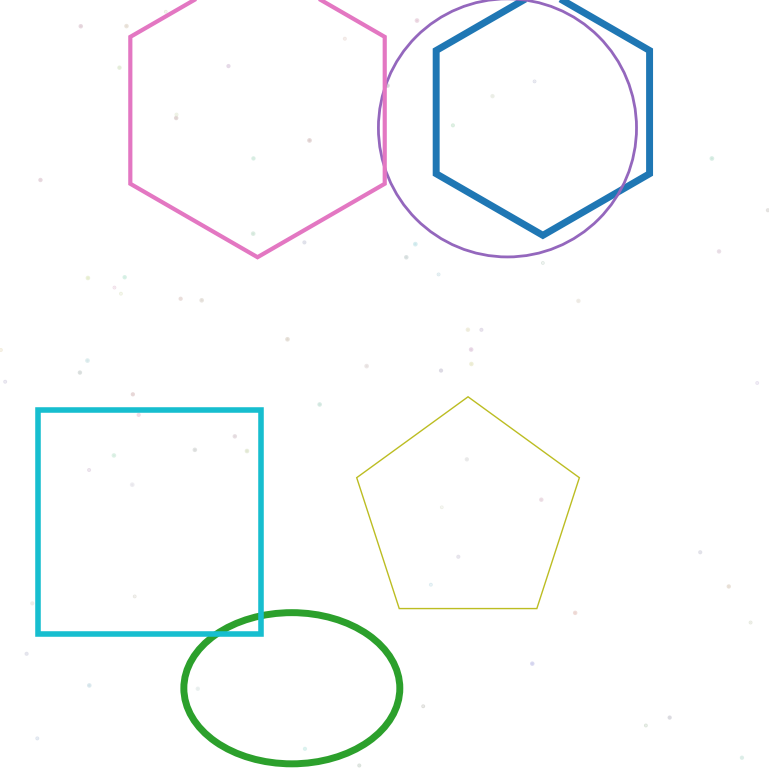[{"shape": "hexagon", "thickness": 2.5, "radius": 0.8, "center": [0.705, 0.854]}, {"shape": "oval", "thickness": 2.5, "radius": 0.7, "center": [0.379, 0.106]}, {"shape": "circle", "thickness": 1, "radius": 0.84, "center": [0.659, 0.834]}, {"shape": "hexagon", "thickness": 1.5, "radius": 0.95, "center": [0.334, 0.857]}, {"shape": "pentagon", "thickness": 0.5, "radius": 0.76, "center": [0.608, 0.333]}, {"shape": "square", "thickness": 2, "radius": 0.72, "center": [0.194, 0.322]}]